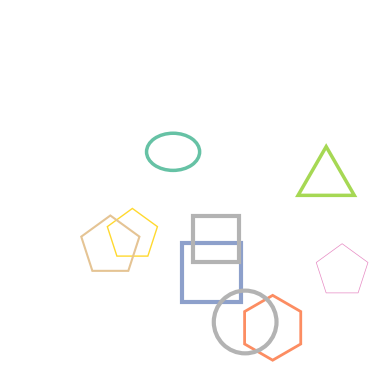[{"shape": "oval", "thickness": 2.5, "radius": 0.34, "center": [0.45, 0.606]}, {"shape": "hexagon", "thickness": 2, "radius": 0.42, "center": [0.708, 0.149]}, {"shape": "square", "thickness": 3, "radius": 0.38, "center": [0.549, 0.291]}, {"shape": "pentagon", "thickness": 0.5, "radius": 0.35, "center": [0.889, 0.296]}, {"shape": "triangle", "thickness": 2.5, "radius": 0.42, "center": [0.847, 0.535]}, {"shape": "pentagon", "thickness": 1, "radius": 0.34, "center": [0.344, 0.39]}, {"shape": "pentagon", "thickness": 1.5, "radius": 0.4, "center": [0.287, 0.361]}, {"shape": "square", "thickness": 3, "radius": 0.3, "center": [0.561, 0.379]}, {"shape": "circle", "thickness": 3, "radius": 0.41, "center": [0.637, 0.164]}]